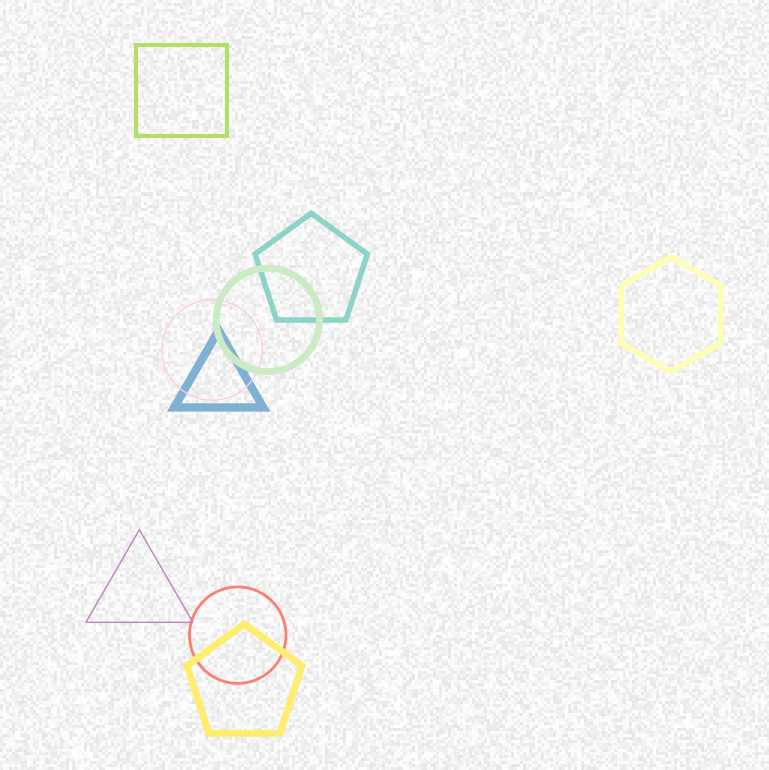[{"shape": "pentagon", "thickness": 2, "radius": 0.38, "center": [0.404, 0.646]}, {"shape": "hexagon", "thickness": 2, "radius": 0.37, "center": [0.871, 0.592]}, {"shape": "circle", "thickness": 1, "radius": 0.31, "center": [0.309, 0.175]}, {"shape": "triangle", "thickness": 3, "radius": 0.33, "center": [0.284, 0.504]}, {"shape": "square", "thickness": 1.5, "radius": 0.29, "center": [0.236, 0.883]}, {"shape": "circle", "thickness": 0.5, "radius": 0.33, "center": [0.275, 0.545]}, {"shape": "triangle", "thickness": 0.5, "radius": 0.4, "center": [0.181, 0.232]}, {"shape": "circle", "thickness": 2.5, "radius": 0.34, "center": [0.348, 0.585]}, {"shape": "pentagon", "thickness": 2.5, "radius": 0.39, "center": [0.317, 0.111]}]